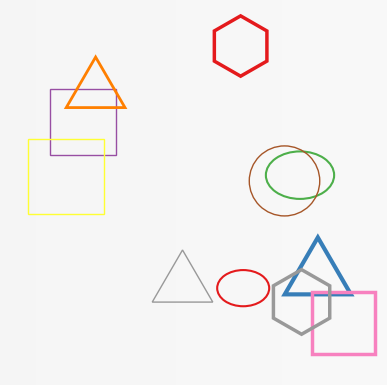[{"shape": "hexagon", "thickness": 2.5, "radius": 0.39, "center": [0.621, 0.88]}, {"shape": "oval", "thickness": 1.5, "radius": 0.34, "center": [0.628, 0.252]}, {"shape": "triangle", "thickness": 3, "radius": 0.49, "center": [0.82, 0.285]}, {"shape": "oval", "thickness": 1.5, "radius": 0.44, "center": [0.774, 0.545]}, {"shape": "square", "thickness": 1, "radius": 0.43, "center": [0.214, 0.683]}, {"shape": "triangle", "thickness": 2, "radius": 0.44, "center": [0.247, 0.764]}, {"shape": "square", "thickness": 1, "radius": 0.49, "center": [0.171, 0.542]}, {"shape": "circle", "thickness": 1, "radius": 0.45, "center": [0.734, 0.53]}, {"shape": "square", "thickness": 2.5, "radius": 0.41, "center": [0.885, 0.161]}, {"shape": "triangle", "thickness": 1, "radius": 0.45, "center": [0.471, 0.26]}, {"shape": "hexagon", "thickness": 2.5, "radius": 0.42, "center": [0.778, 0.216]}]